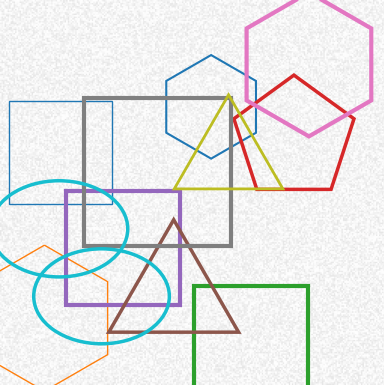[{"shape": "hexagon", "thickness": 1.5, "radius": 0.67, "center": [0.548, 0.722]}, {"shape": "square", "thickness": 1, "radius": 0.67, "center": [0.157, 0.603]}, {"shape": "hexagon", "thickness": 1, "radius": 0.95, "center": [0.115, 0.174]}, {"shape": "square", "thickness": 3, "radius": 0.74, "center": [0.653, 0.11]}, {"shape": "pentagon", "thickness": 2.5, "radius": 0.82, "center": [0.763, 0.641]}, {"shape": "square", "thickness": 3, "radius": 0.74, "center": [0.32, 0.356]}, {"shape": "triangle", "thickness": 2.5, "radius": 0.97, "center": [0.451, 0.235]}, {"shape": "hexagon", "thickness": 3, "radius": 0.93, "center": [0.802, 0.833]}, {"shape": "square", "thickness": 3, "radius": 0.96, "center": [0.409, 0.554]}, {"shape": "triangle", "thickness": 2, "radius": 0.81, "center": [0.594, 0.591]}, {"shape": "oval", "thickness": 2.5, "radius": 0.88, "center": [0.264, 0.23]}, {"shape": "oval", "thickness": 2.5, "radius": 0.89, "center": [0.153, 0.406]}]